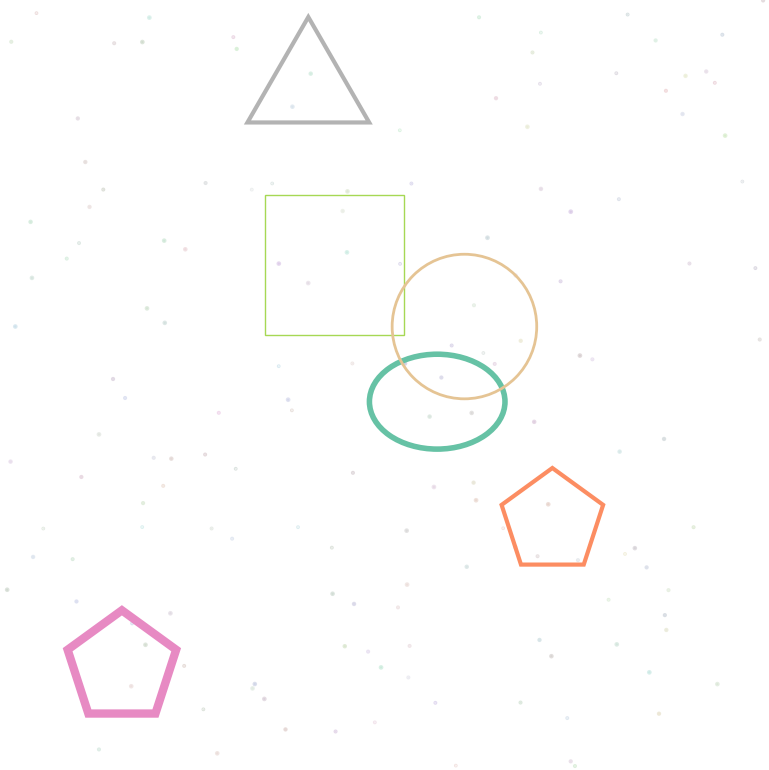[{"shape": "oval", "thickness": 2, "radius": 0.44, "center": [0.568, 0.478]}, {"shape": "pentagon", "thickness": 1.5, "radius": 0.35, "center": [0.717, 0.323]}, {"shape": "pentagon", "thickness": 3, "radius": 0.37, "center": [0.158, 0.133]}, {"shape": "square", "thickness": 0.5, "radius": 0.45, "center": [0.434, 0.656]}, {"shape": "circle", "thickness": 1, "radius": 0.47, "center": [0.603, 0.576]}, {"shape": "triangle", "thickness": 1.5, "radius": 0.46, "center": [0.4, 0.887]}]